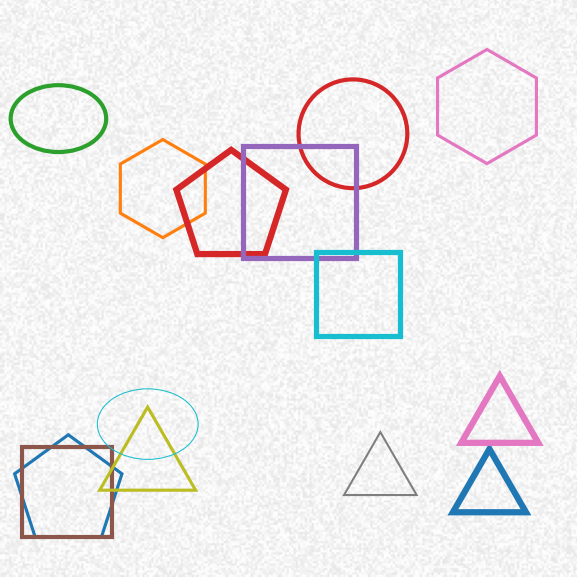[{"shape": "pentagon", "thickness": 1.5, "radius": 0.49, "center": [0.118, 0.148]}, {"shape": "triangle", "thickness": 3, "radius": 0.37, "center": [0.848, 0.149]}, {"shape": "hexagon", "thickness": 1.5, "radius": 0.42, "center": [0.282, 0.673]}, {"shape": "oval", "thickness": 2, "radius": 0.41, "center": [0.101, 0.794]}, {"shape": "pentagon", "thickness": 3, "radius": 0.5, "center": [0.4, 0.64]}, {"shape": "circle", "thickness": 2, "radius": 0.47, "center": [0.611, 0.767]}, {"shape": "square", "thickness": 2.5, "radius": 0.48, "center": [0.519, 0.65]}, {"shape": "square", "thickness": 2, "radius": 0.39, "center": [0.116, 0.147]}, {"shape": "hexagon", "thickness": 1.5, "radius": 0.49, "center": [0.843, 0.815]}, {"shape": "triangle", "thickness": 3, "radius": 0.39, "center": [0.865, 0.271]}, {"shape": "triangle", "thickness": 1, "radius": 0.36, "center": [0.659, 0.178]}, {"shape": "triangle", "thickness": 1.5, "radius": 0.48, "center": [0.256, 0.198]}, {"shape": "square", "thickness": 2.5, "radius": 0.36, "center": [0.62, 0.49]}, {"shape": "oval", "thickness": 0.5, "radius": 0.44, "center": [0.256, 0.265]}]